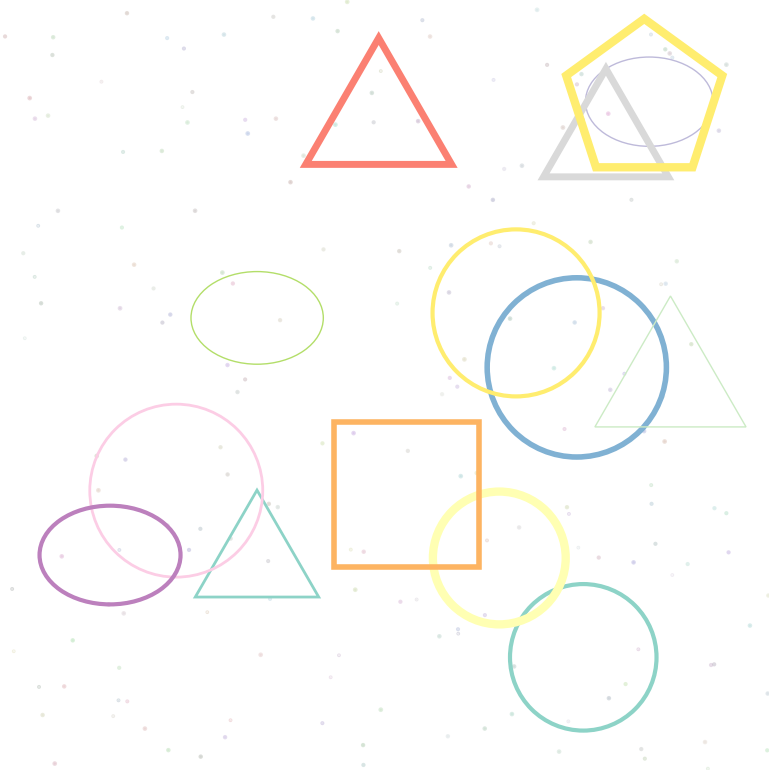[{"shape": "circle", "thickness": 1.5, "radius": 0.48, "center": [0.757, 0.146]}, {"shape": "triangle", "thickness": 1, "radius": 0.46, "center": [0.334, 0.271]}, {"shape": "circle", "thickness": 3, "radius": 0.43, "center": [0.648, 0.275]}, {"shape": "oval", "thickness": 0.5, "radius": 0.41, "center": [0.843, 0.868]}, {"shape": "triangle", "thickness": 2.5, "radius": 0.55, "center": [0.492, 0.841]}, {"shape": "circle", "thickness": 2, "radius": 0.58, "center": [0.749, 0.523]}, {"shape": "square", "thickness": 2, "radius": 0.47, "center": [0.527, 0.358]}, {"shape": "oval", "thickness": 0.5, "radius": 0.43, "center": [0.334, 0.587]}, {"shape": "circle", "thickness": 1, "radius": 0.56, "center": [0.229, 0.363]}, {"shape": "triangle", "thickness": 2.5, "radius": 0.47, "center": [0.787, 0.817]}, {"shape": "oval", "thickness": 1.5, "radius": 0.46, "center": [0.143, 0.279]}, {"shape": "triangle", "thickness": 0.5, "radius": 0.57, "center": [0.871, 0.502]}, {"shape": "pentagon", "thickness": 3, "radius": 0.53, "center": [0.837, 0.869]}, {"shape": "circle", "thickness": 1.5, "radius": 0.54, "center": [0.67, 0.594]}]